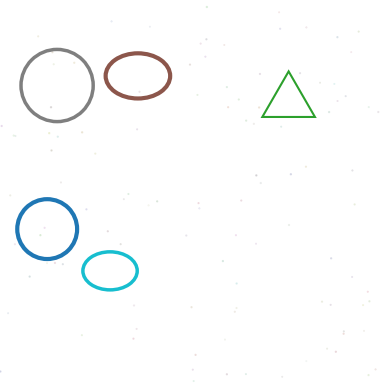[{"shape": "circle", "thickness": 3, "radius": 0.39, "center": [0.123, 0.405]}, {"shape": "triangle", "thickness": 1.5, "radius": 0.39, "center": [0.75, 0.736]}, {"shape": "oval", "thickness": 3, "radius": 0.42, "center": [0.358, 0.803]}, {"shape": "circle", "thickness": 2.5, "radius": 0.47, "center": [0.148, 0.778]}, {"shape": "oval", "thickness": 2.5, "radius": 0.35, "center": [0.286, 0.296]}]